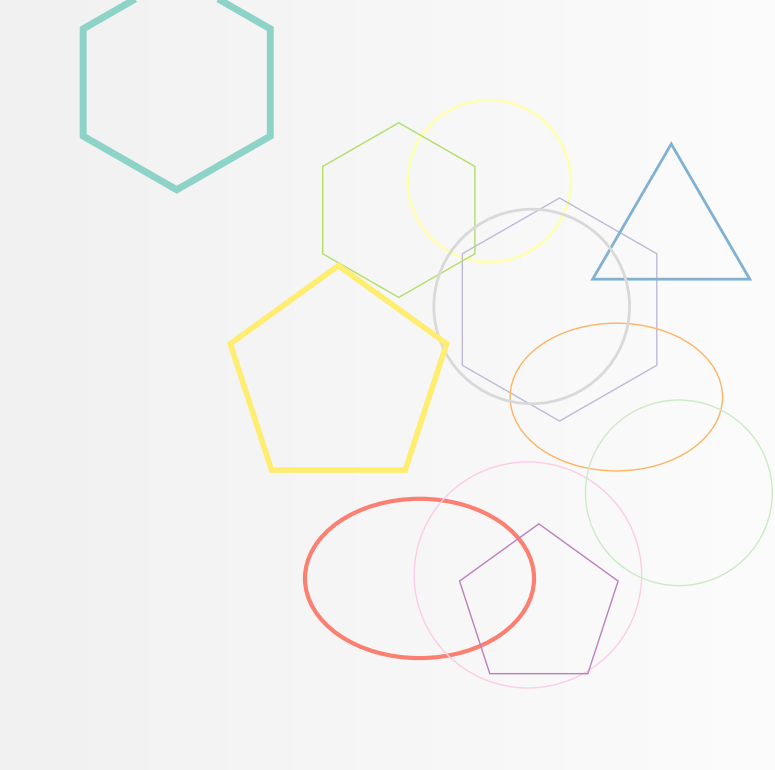[{"shape": "hexagon", "thickness": 2.5, "radius": 0.7, "center": [0.228, 0.893]}, {"shape": "circle", "thickness": 1, "radius": 0.53, "center": [0.631, 0.765]}, {"shape": "hexagon", "thickness": 0.5, "radius": 0.72, "center": [0.722, 0.598]}, {"shape": "oval", "thickness": 1.5, "radius": 0.74, "center": [0.541, 0.249]}, {"shape": "triangle", "thickness": 1, "radius": 0.59, "center": [0.866, 0.696]}, {"shape": "oval", "thickness": 0.5, "radius": 0.69, "center": [0.795, 0.484]}, {"shape": "hexagon", "thickness": 0.5, "radius": 0.57, "center": [0.515, 0.727]}, {"shape": "circle", "thickness": 0.5, "radius": 0.73, "center": [0.681, 0.253]}, {"shape": "circle", "thickness": 1, "radius": 0.63, "center": [0.686, 0.602]}, {"shape": "pentagon", "thickness": 0.5, "radius": 0.54, "center": [0.695, 0.212]}, {"shape": "circle", "thickness": 0.5, "radius": 0.6, "center": [0.876, 0.36]}, {"shape": "pentagon", "thickness": 2, "radius": 0.73, "center": [0.437, 0.508]}]